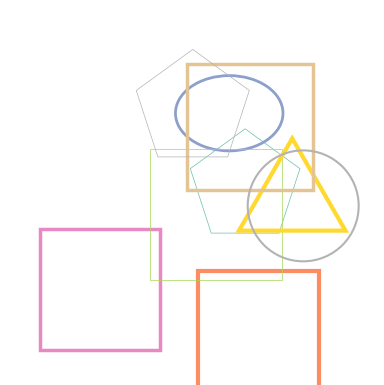[{"shape": "pentagon", "thickness": 0.5, "radius": 0.75, "center": [0.637, 0.516]}, {"shape": "square", "thickness": 3, "radius": 0.78, "center": [0.671, 0.139]}, {"shape": "oval", "thickness": 2, "radius": 0.7, "center": [0.595, 0.706]}, {"shape": "square", "thickness": 2.5, "radius": 0.78, "center": [0.26, 0.248]}, {"shape": "square", "thickness": 0.5, "radius": 0.85, "center": [0.561, 0.443]}, {"shape": "triangle", "thickness": 3, "radius": 0.8, "center": [0.759, 0.481]}, {"shape": "square", "thickness": 2.5, "radius": 0.82, "center": [0.649, 0.67]}, {"shape": "pentagon", "thickness": 0.5, "radius": 0.77, "center": [0.501, 0.717]}, {"shape": "circle", "thickness": 1.5, "radius": 0.72, "center": [0.788, 0.465]}]